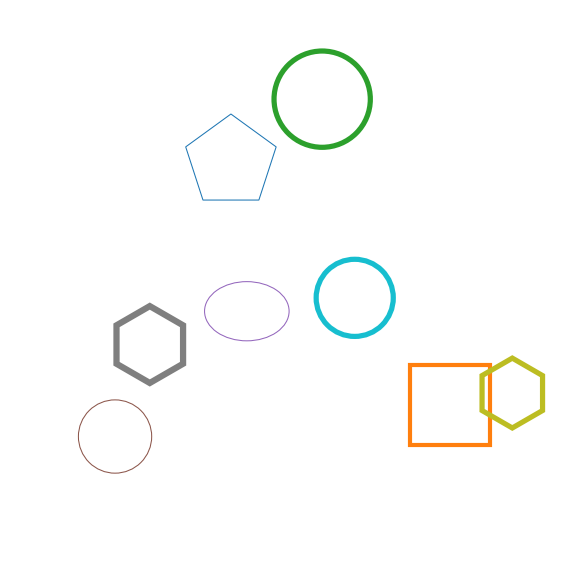[{"shape": "pentagon", "thickness": 0.5, "radius": 0.41, "center": [0.4, 0.719]}, {"shape": "square", "thickness": 2, "radius": 0.34, "center": [0.779, 0.298]}, {"shape": "circle", "thickness": 2.5, "radius": 0.42, "center": [0.558, 0.827]}, {"shape": "oval", "thickness": 0.5, "radius": 0.37, "center": [0.427, 0.46]}, {"shape": "circle", "thickness": 0.5, "radius": 0.32, "center": [0.199, 0.243]}, {"shape": "hexagon", "thickness": 3, "radius": 0.33, "center": [0.259, 0.403]}, {"shape": "hexagon", "thickness": 2.5, "radius": 0.3, "center": [0.887, 0.319]}, {"shape": "circle", "thickness": 2.5, "radius": 0.33, "center": [0.614, 0.483]}]